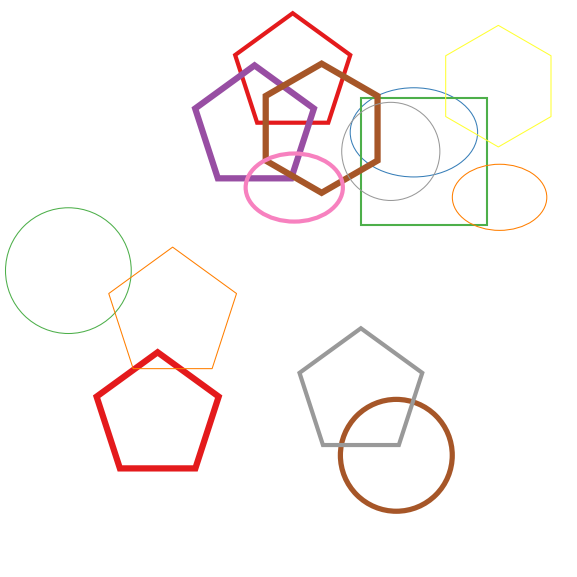[{"shape": "pentagon", "thickness": 2, "radius": 0.52, "center": [0.507, 0.871]}, {"shape": "pentagon", "thickness": 3, "radius": 0.56, "center": [0.273, 0.278]}, {"shape": "oval", "thickness": 0.5, "radius": 0.55, "center": [0.717, 0.77]}, {"shape": "circle", "thickness": 0.5, "radius": 0.54, "center": [0.118, 0.53]}, {"shape": "square", "thickness": 1, "radius": 0.55, "center": [0.734, 0.72]}, {"shape": "pentagon", "thickness": 3, "radius": 0.54, "center": [0.441, 0.778]}, {"shape": "pentagon", "thickness": 0.5, "radius": 0.58, "center": [0.299, 0.455]}, {"shape": "oval", "thickness": 0.5, "radius": 0.41, "center": [0.865, 0.657]}, {"shape": "hexagon", "thickness": 0.5, "radius": 0.53, "center": [0.863, 0.85]}, {"shape": "circle", "thickness": 2.5, "radius": 0.48, "center": [0.686, 0.211]}, {"shape": "hexagon", "thickness": 3, "radius": 0.56, "center": [0.557, 0.777]}, {"shape": "oval", "thickness": 2, "radius": 0.42, "center": [0.51, 0.674]}, {"shape": "circle", "thickness": 0.5, "radius": 0.42, "center": [0.677, 0.737]}, {"shape": "pentagon", "thickness": 2, "radius": 0.56, "center": [0.625, 0.319]}]